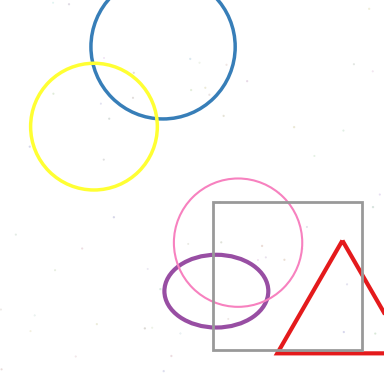[{"shape": "triangle", "thickness": 3, "radius": 0.98, "center": [0.889, 0.18]}, {"shape": "circle", "thickness": 2.5, "radius": 0.94, "center": [0.424, 0.878]}, {"shape": "oval", "thickness": 3, "radius": 0.67, "center": [0.562, 0.244]}, {"shape": "circle", "thickness": 2.5, "radius": 0.82, "center": [0.244, 0.671]}, {"shape": "circle", "thickness": 1.5, "radius": 0.83, "center": [0.618, 0.37]}, {"shape": "square", "thickness": 2, "radius": 0.96, "center": [0.747, 0.283]}]